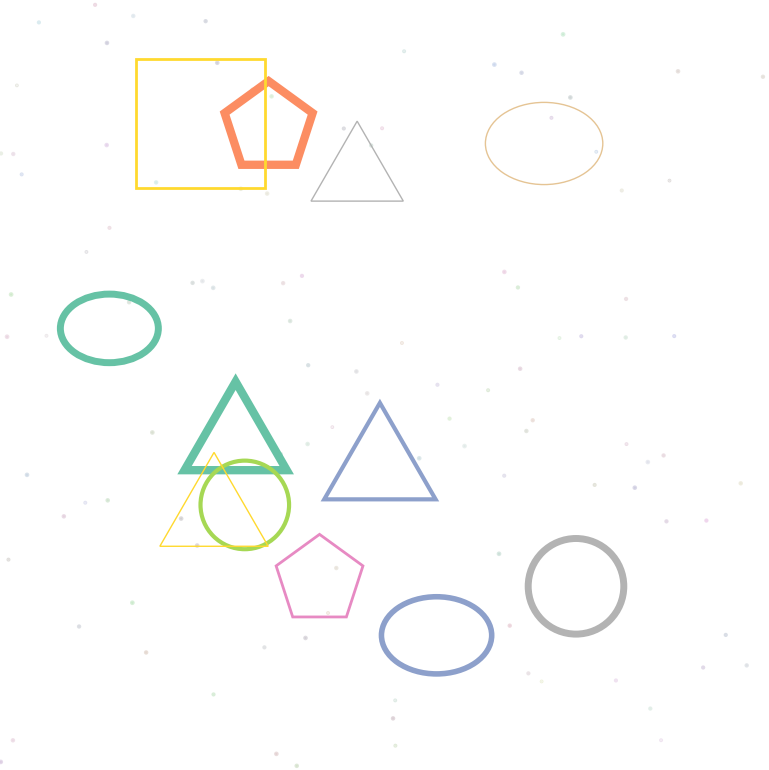[{"shape": "oval", "thickness": 2.5, "radius": 0.32, "center": [0.142, 0.574]}, {"shape": "triangle", "thickness": 3, "radius": 0.38, "center": [0.306, 0.428]}, {"shape": "pentagon", "thickness": 3, "radius": 0.3, "center": [0.349, 0.835]}, {"shape": "oval", "thickness": 2, "radius": 0.36, "center": [0.567, 0.175]}, {"shape": "triangle", "thickness": 1.5, "radius": 0.42, "center": [0.493, 0.393]}, {"shape": "pentagon", "thickness": 1, "radius": 0.3, "center": [0.415, 0.247]}, {"shape": "circle", "thickness": 1.5, "radius": 0.29, "center": [0.318, 0.344]}, {"shape": "square", "thickness": 1, "radius": 0.42, "center": [0.26, 0.84]}, {"shape": "triangle", "thickness": 0.5, "radius": 0.41, "center": [0.278, 0.331]}, {"shape": "oval", "thickness": 0.5, "radius": 0.38, "center": [0.707, 0.814]}, {"shape": "circle", "thickness": 2.5, "radius": 0.31, "center": [0.748, 0.239]}, {"shape": "triangle", "thickness": 0.5, "radius": 0.35, "center": [0.464, 0.773]}]